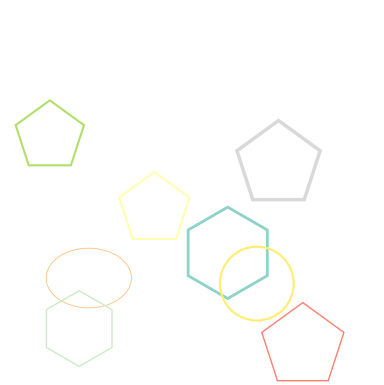[{"shape": "hexagon", "thickness": 2, "radius": 0.59, "center": [0.591, 0.343]}, {"shape": "pentagon", "thickness": 1.5, "radius": 0.48, "center": [0.401, 0.457]}, {"shape": "pentagon", "thickness": 1, "radius": 0.56, "center": [0.787, 0.102]}, {"shape": "oval", "thickness": 0.5, "radius": 0.55, "center": [0.231, 0.278]}, {"shape": "pentagon", "thickness": 1.5, "radius": 0.47, "center": [0.129, 0.646]}, {"shape": "pentagon", "thickness": 2.5, "radius": 0.57, "center": [0.723, 0.573]}, {"shape": "hexagon", "thickness": 1, "radius": 0.49, "center": [0.206, 0.147]}, {"shape": "circle", "thickness": 1.5, "radius": 0.48, "center": [0.667, 0.263]}]